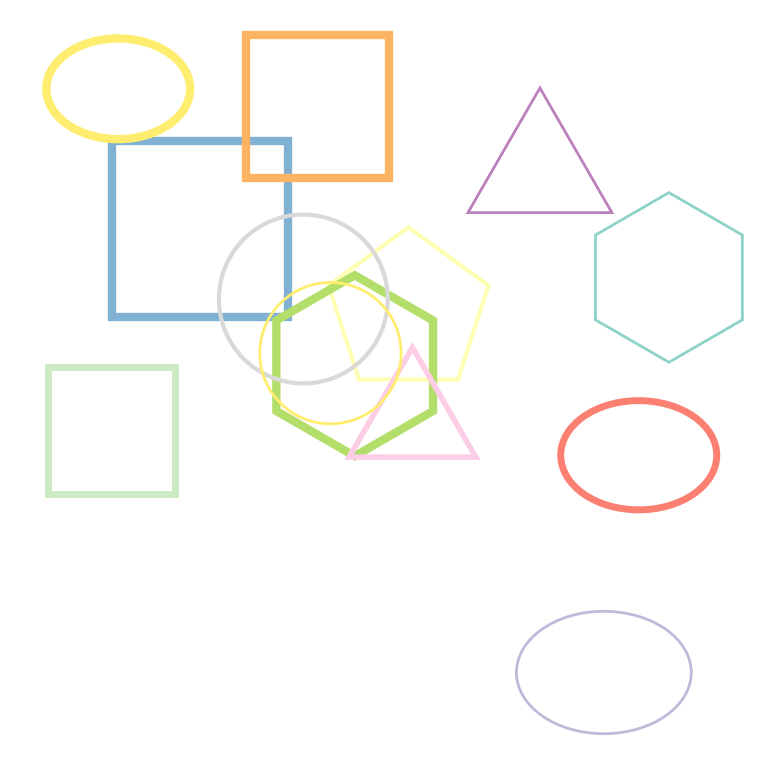[{"shape": "hexagon", "thickness": 1, "radius": 0.55, "center": [0.869, 0.64]}, {"shape": "pentagon", "thickness": 1.5, "radius": 0.55, "center": [0.53, 0.595]}, {"shape": "oval", "thickness": 1, "radius": 0.57, "center": [0.784, 0.127]}, {"shape": "oval", "thickness": 2.5, "radius": 0.51, "center": [0.83, 0.409]}, {"shape": "square", "thickness": 3, "radius": 0.57, "center": [0.26, 0.703]}, {"shape": "square", "thickness": 3, "radius": 0.46, "center": [0.413, 0.861]}, {"shape": "hexagon", "thickness": 3, "radius": 0.59, "center": [0.461, 0.525]}, {"shape": "triangle", "thickness": 2, "radius": 0.47, "center": [0.536, 0.454]}, {"shape": "circle", "thickness": 1.5, "radius": 0.55, "center": [0.394, 0.612]}, {"shape": "triangle", "thickness": 1, "radius": 0.54, "center": [0.701, 0.778]}, {"shape": "square", "thickness": 2.5, "radius": 0.41, "center": [0.145, 0.441]}, {"shape": "oval", "thickness": 3, "radius": 0.47, "center": [0.154, 0.885]}, {"shape": "circle", "thickness": 1, "radius": 0.46, "center": [0.429, 0.541]}]